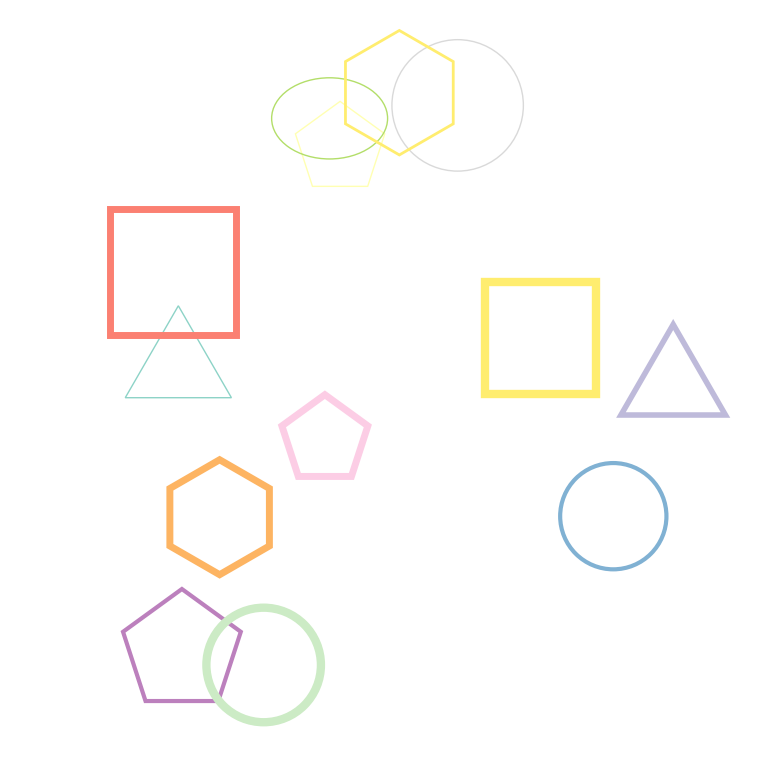[{"shape": "triangle", "thickness": 0.5, "radius": 0.4, "center": [0.232, 0.523]}, {"shape": "pentagon", "thickness": 0.5, "radius": 0.31, "center": [0.442, 0.807]}, {"shape": "triangle", "thickness": 2, "radius": 0.39, "center": [0.874, 0.5]}, {"shape": "square", "thickness": 2.5, "radius": 0.41, "center": [0.225, 0.647]}, {"shape": "circle", "thickness": 1.5, "radius": 0.35, "center": [0.796, 0.33]}, {"shape": "hexagon", "thickness": 2.5, "radius": 0.37, "center": [0.285, 0.328]}, {"shape": "oval", "thickness": 0.5, "radius": 0.38, "center": [0.428, 0.846]}, {"shape": "pentagon", "thickness": 2.5, "radius": 0.29, "center": [0.422, 0.429]}, {"shape": "circle", "thickness": 0.5, "radius": 0.43, "center": [0.594, 0.863]}, {"shape": "pentagon", "thickness": 1.5, "radius": 0.4, "center": [0.236, 0.155]}, {"shape": "circle", "thickness": 3, "radius": 0.37, "center": [0.342, 0.136]}, {"shape": "square", "thickness": 3, "radius": 0.36, "center": [0.702, 0.561]}, {"shape": "hexagon", "thickness": 1, "radius": 0.4, "center": [0.519, 0.88]}]